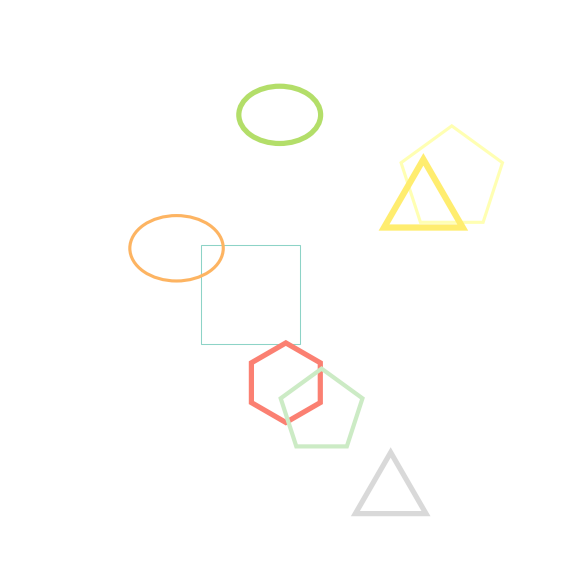[{"shape": "square", "thickness": 0.5, "radius": 0.43, "center": [0.434, 0.489]}, {"shape": "pentagon", "thickness": 1.5, "radius": 0.46, "center": [0.782, 0.689]}, {"shape": "hexagon", "thickness": 2.5, "radius": 0.34, "center": [0.495, 0.336]}, {"shape": "oval", "thickness": 1.5, "radius": 0.4, "center": [0.306, 0.569]}, {"shape": "oval", "thickness": 2.5, "radius": 0.35, "center": [0.484, 0.8]}, {"shape": "triangle", "thickness": 2.5, "radius": 0.35, "center": [0.677, 0.145]}, {"shape": "pentagon", "thickness": 2, "radius": 0.37, "center": [0.557, 0.286]}, {"shape": "triangle", "thickness": 3, "radius": 0.39, "center": [0.733, 0.644]}]